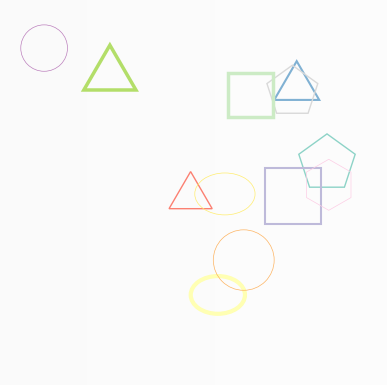[{"shape": "pentagon", "thickness": 1, "radius": 0.38, "center": [0.844, 0.576]}, {"shape": "oval", "thickness": 3, "radius": 0.35, "center": [0.562, 0.234]}, {"shape": "square", "thickness": 1.5, "radius": 0.36, "center": [0.757, 0.491]}, {"shape": "triangle", "thickness": 1, "radius": 0.32, "center": [0.492, 0.49]}, {"shape": "triangle", "thickness": 1.5, "radius": 0.34, "center": [0.766, 0.774]}, {"shape": "circle", "thickness": 0.5, "radius": 0.39, "center": [0.629, 0.325]}, {"shape": "triangle", "thickness": 2.5, "radius": 0.39, "center": [0.284, 0.805]}, {"shape": "hexagon", "thickness": 0.5, "radius": 0.33, "center": [0.848, 0.52]}, {"shape": "pentagon", "thickness": 1, "radius": 0.34, "center": [0.754, 0.762]}, {"shape": "circle", "thickness": 0.5, "radius": 0.3, "center": [0.114, 0.875]}, {"shape": "square", "thickness": 2.5, "radius": 0.29, "center": [0.646, 0.753]}, {"shape": "oval", "thickness": 0.5, "radius": 0.39, "center": [0.58, 0.496]}]